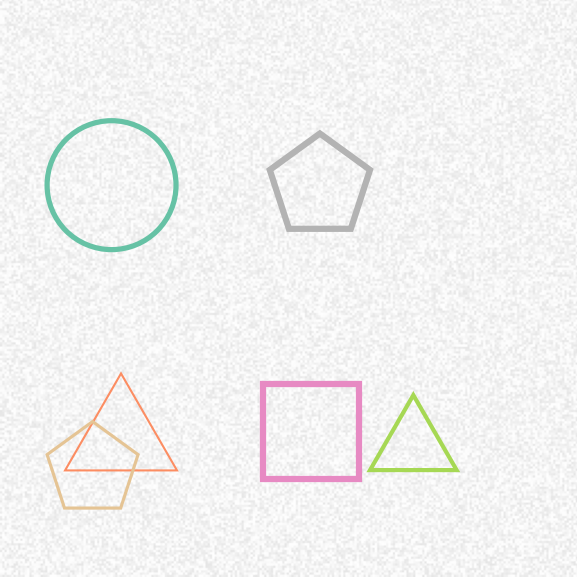[{"shape": "circle", "thickness": 2.5, "radius": 0.56, "center": [0.193, 0.678]}, {"shape": "triangle", "thickness": 1, "radius": 0.56, "center": [0.21, 0.241]}, {"shape": "square", "thickness": 3, "radius": 0.41, "center": [0.538, 0.252]}, {"shape": "triangle", "thickness": 2, "radius": 0.43, "center": [0.716, 0.228]}, {"shape": "pentagon", "thickness": 1.5, "radius": 0.41, "center": [0.16, 0.186]}, {"shape": "pentagon", "thickness": 3, "radius": 0.46, "center": [0.554, 0.677]}]